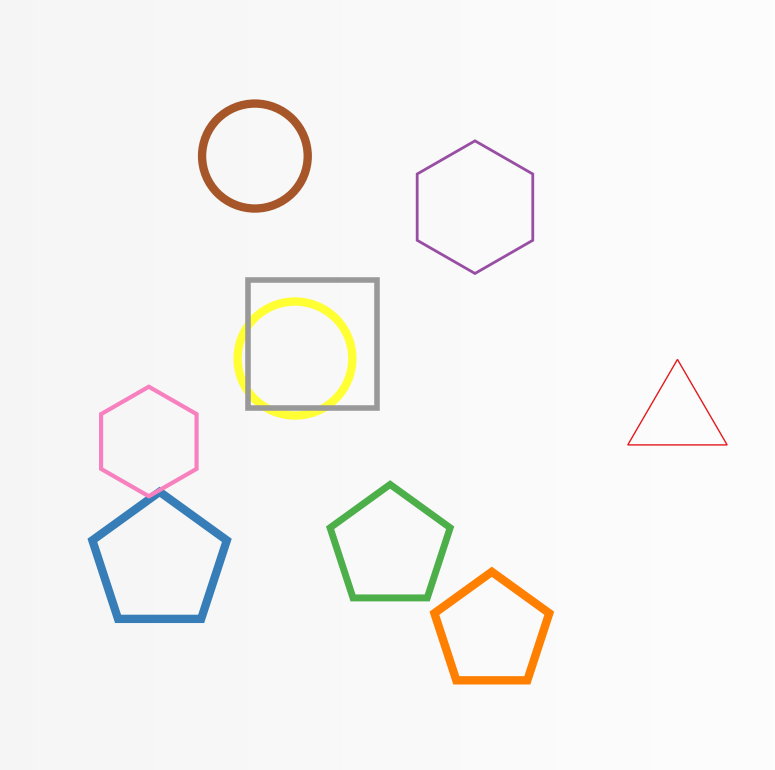[{"shape": "triangle", "thickness": 0.5, "radius": 0.37, "center": [0.874, 0.459]}, {"shape": "pentagon", "thickness": 3, "radius": 0.46, "center": [0.206, 0.27]}, {"shape": "pentagon", "thickness": 2.5, "radius": 0.41, "center": [0.503, 0.289]}, {"shape": "hexagon", "thickness": 1, "radius": 0.43, "center": [0.613, 0.731]}, {"shape": "pentagon", "thickness": 3, "radius": 0.39, "center": [0.635, 0.179]}, {"shape": "circle", "thickness": 3, "radius": 0.37, "center": [0.381, 0.534]}, {"shape": "circle", "thickness": 3, "radius": 0.34, "center": [0.329, 0.797]}, {"shape": "hexagon", "thickness": 1.5, "radius": 0.36, "center": [0.192, 0.427]}, {"shape": "square", "thickness": 2, "radius": 0.41, "center": [0.403, 0.553]}]